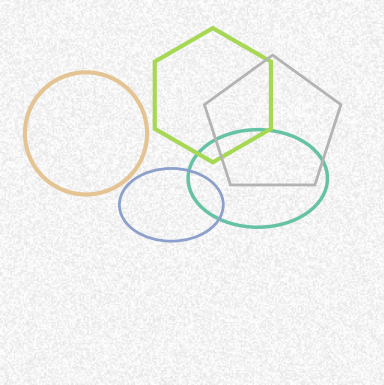[{"shape": "oval", "thickness": 2.5, "radius": 0.9, "center": [0.67, 0.537]}, {"shape": "oval", "thickness": 2, "radius": 0.67, "center": [0.445, 0.468]}, {"shape": "hexagon", "thickness": 3, "radius": 0.87, "center": [0.553, 0.753]}, {"shape": "circle", "thickness": 3, "radius": 0.79, "center": [0.223, 0.653]}, {"shape": "pentagon", "thickness": 2, "radius": 0.93, "center": [0.708, 0.67]}]